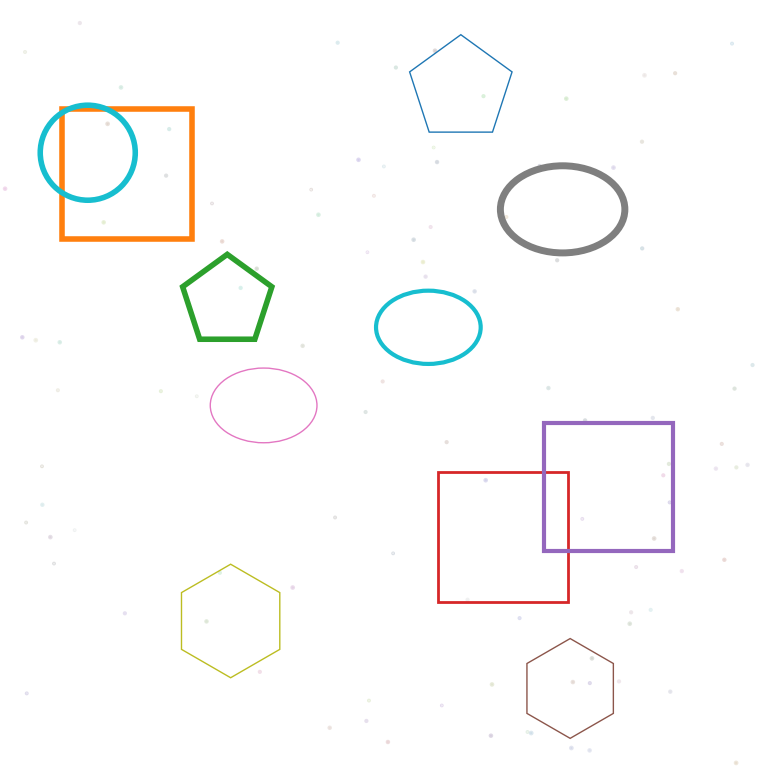[{"shape": "pentagon", "thickness": 0.5, "radius": 0.35, "center": [0.598, 0.885]}, {"shape": "square", "thickness": 2, "radius": 0.42, "center": [0.165, 0.774]}, {"shape": "pentagon", "thickness": 2, "radius": 0.3, "center": [0.295, 0.609]}, {"shape": "square", "thickness": 1, "radius": 0.42, "center": [0.653, 0.302]}, {"shape": "square", "thickness": 1.5, "radius": 0.42, "center": [0.79, 0.367]}, {"shape": "hexagon", "thickness": 0.5, "radius": 0.32, "center": [0.74, 0.106]}, {"shape": "oval", "thickness": 0.5, "radius": 0.35, "center": [0.342, 0.473]}, {"shape": "oval", "thickness": 2.5, "radius": 0.4, "center": [0.731, 0.728]}, {"shape": "hexagon", "thickness": 0.5, "radius": 0.37, "center": [0.3, 0.194]}, {"shape": "oval", "thickness": 1.5, "radius": 0.34, "center": [0.556, 0.575]}, {"shape": "circle", "thickness": 2, "radius": 0.31, "center": [0.114, 0.802]}]